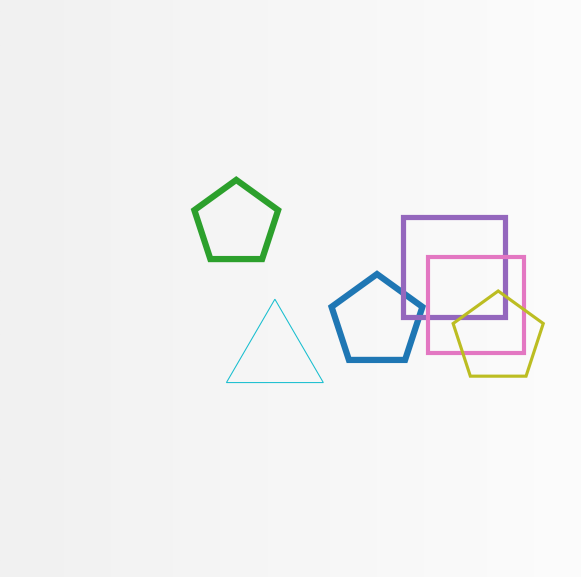[{"shape": "pentagon", "thickness": 3, "radius": 0.41, "center": [0.649, 0.442]}, {"shape": "pentagon", "thickness": 3, "radius": 0.38, "center": [0.406, 0.612]}, {"shape": "square", "thickness": 2.5, "radius": 0.44, "center": [0.781, 0.537]}, {"shape": "square", "thickness": 2, "radius": 0.41, "center": [0.818, 0.471]}, {"shape": "pentagon", "thickness": 1.5, "radius": 0.41, "center": [0.857, 0.414]}, {"shape": "triangle", "thickness": 0.5, "radius": 0.48, "center": [0.473, 0.385]}]